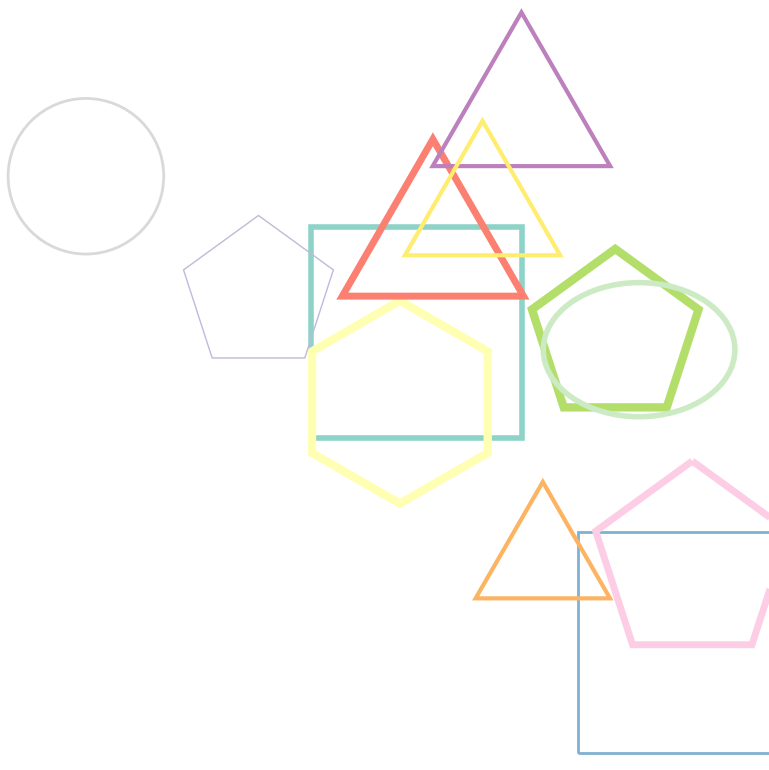[{"shape": "square", "thickness": 2, "radius": 0.68, "center": [0.541, 0.569]}, {"shape": "hexagon", "thickness": 3, "radius": 0.66, "center": [0.519, 0.478]}, {"shape": "pentagon", "thickness": 0.5, "radius": 0.51, "center": [0.336, 0.618]}, {"shape": "triangle", "thickness": 2.5, "radius": 0.68, "center": [0.562, 0.683]}, {"shape": "square", "thickness": 1, "radius": 0.72, "center": [0.893, 0.165]}, {"shape": "triangle", "thickness": 1.5, "radius": 0.5, "center": [0.705, 0.273]}, {"shape": "pentagon", "thickness": 3, "radius": 0.57, "center": [0.799, 0.563]}, {"shape": "pentagon", "thickness": 2.5, "radius": 0.66, "center": [0.899, 0.269]}, {"shape": "circle", "thickness": 1, "radius": 0.51, "center": [0.112, 0.771]}, {"shape": "triangle", "thickness": 1.5, "radius": 0.67, "center": [0.677, 0.851]}, {"shape": "oval", "thickness": 2, "radius": 0.62, "center": [0.83, 0.546]}, {"shape": "triangle", "thickness": 1.5, "radius": 0.58, "center": [0.627, 0.727]}]